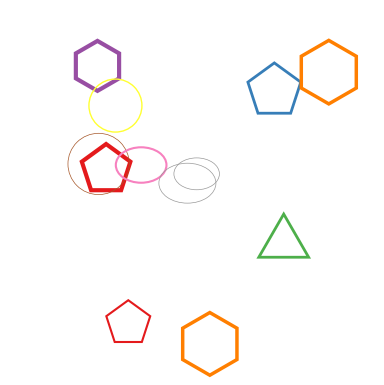[{"shape": "pentagon", "thickness": 3, "radius": 0.33, "center": [0.276, 0.56]}, {"shape": "pentagon", "thickness": 1.5, "radius": 0.3, "center": [0.333, 0.16]}, {"shape": "pentagon", "thickness": 2, "radius": 0.36, "center": [0.713, 0.764]}, {"shape": "triangle", "thickness": 2, "radius": 0.37, "center": [0.737, 0.369]}, {"shape": "hexagon", "thickness": 3, "radius": 0.32, "center": [0.253, 0.829]}, {"shape": "hexagon", "thickness": 2.5, "radius": 0.41, "center": [0.545, 0.107]}, {"shape": "hexagon", "thickness": 2.5, "radius": 0.41, "center": [0.854, 0.813]}, {"shape": "circle", "thickness": 1, "radius": 0.34, "center": [0.3, 0.726]}, {"shape": "circle", "thickness": 0.5, "radius": 0.4, "center": [0.256, 0.574]}, {"shape": "oval", "thickness": 1.5, "radius": 0.33, "center": [0.367, 0.571]}, {"shape": "oval", "thickness": 0.5, "radius": 0.37, "center": [0.487, 0.524]}, {"shape": "oval", "thickness": 0.5, "radius": 0.3, "center": [0.511, 0.549]}]